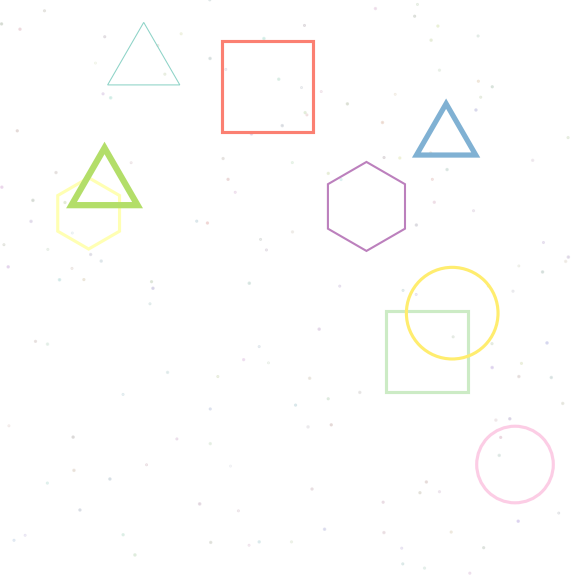[{"shape": "triangle", "thickness": 0.5, "radius": 0.36, "center": [0.249, 0.888]}, {"shape": "hexagon", "thickness": 1.5, "radius": 0.31, "center": [0.153, 0.63]}, {"shape": "square", "thickness": 1.5, "radius": 0.39, "center": [0.463, 0.849]}, {"shape": "triangle", "thickness": 2.5, "radius": 0.3, "center": [0.772, 0.76]}, {"shape": "triangle", "thickness": 3, "radius": 0.33, "center": [0.181, 0.677]}, {"shape": "circle", "thickness": 1.5, "radius": 0.33, "center": [0.892, 0.195]}, {"shape": "hexagon", "thickness": 1, "radius": 0.39, "center": [0.635, 0.642]}, {"shape": "square", "thickness": 1.5, "radius": 0.35, "center": [0.739, 0.391]}, {"shape": "circle", "thickness": 1.5, "radius": 0.4, "center": [0.783, 0.457]}]